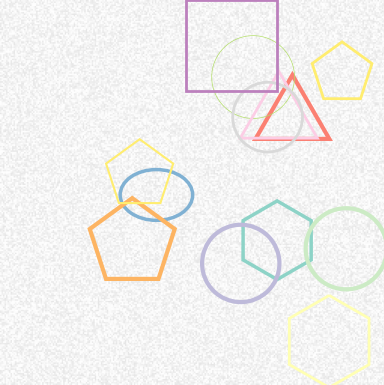[{"shape": "hexagon", "thickness": 2.5, "radius": 0.51, "center": [0.72, 0.376]}, {"shape": "hexagon", "thickness": 2, "radius": 0.6, "center": [0.855, 0.113]}, {"shape": "circle", "thickness": 3, "radius": 0.5, "center": [0.625, 0.316]}, {"shape": "triangle", "thickness": 3, "radius": 0.55, "center": [0.759, 0.695]}, {"shape": "oval", "thickness": 2.5, "radius": 0.47, "center": [0.406, 0.494]}, {"shape": "pentagon", "thickness": 3, "radius": 0.58, "center": [0.343, 0.369]}, {"shape": "circle", "thickness": 0.5, "radius": 0.54, "center": [0.657, 0.8]}, {"shape": "triangle", "thickness": 2, "radius": 0.58, "center": [0.724, 0.699]}, {"shape": "circle", "thickness": 2, "radius": 0.45, "center": [0.695, 0.696]}, {"shape": "square", "thickness": 2, "radius": 0.59, "center": [0.6, 0.883]}, {"shape": "circle", "thickness": 3, "radius": 0.53, "center": [0.899, 0.354]}, {"shape": "pentagon", "thickness": 1.5, "radius": 0.46, "center": [0.363, 0.547]}, {"shape": "pentagon", "thickness": 2, "radius": 0.41, "center": [0.888, 0.81]}]